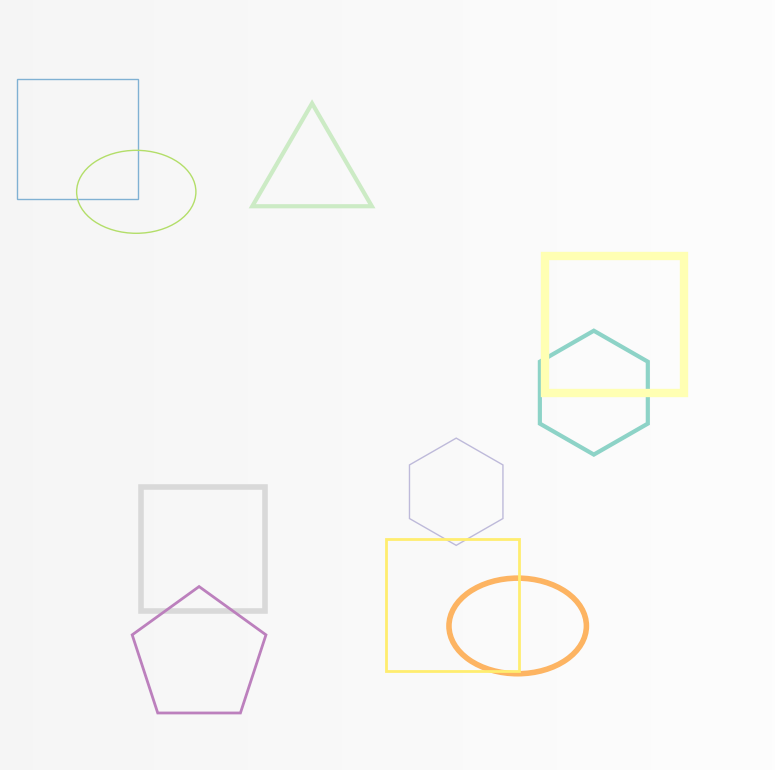[{"shape": "hexagon", "thickness": 1.5, "radius": 0.4, "center": [0.766, 0.49]}, {"shape": "square", "thickness": 3, "radius": 0.45, "center": [0.793, 0.579]}, {"shape": "hexagon", "thickness": 0.5, "radius": 0.35, "center": [0.589, 0.361]}, {"shape": "square", "thickness": 0.5, "radius": 0.39, "center": [0.1, 0.82]}, {"shape": "oval", "thickness": 2, "radius": 0.44, "center": [0.668, 0.187]}, {"shape": "oval", "thickness": 0.5, "radius": 0.38, "center": [0.176, 0.751]}, {"shape": "square", "thickness": 2, "radius": 0.4, "center": [0.262, 0.287]}, {"shape": "pentagon", "thickness": 1, "radius": 0.45, "center": [0.257, 0.147]}, {"shape": "triangle", "thickness": 1.5, "radius": 0.45, "center": [0.403, 0.777]}, {"shape": "square", "thickness": 1, "radius": 0.43, "center": [0.584, 0.214]}]